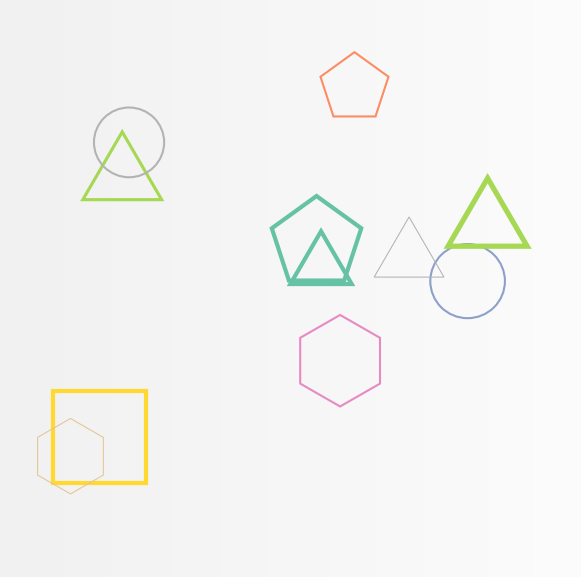[{"shape": "triangle", "thickness": 2, "radius": 0.3, "center": [0.552, 0.538]}, {"shape": "pentagon", "thickness": 2, "radius": 0.4, "center": [0.545, 0.579]}, {"shape": "pentagon", "thickness": 1, "radius": 0.31, "center": [0.61, 0.847]}, {"shape": "circle", "thickness": 1, "radius": 0.32, "center": [0.804, 0.512]}, {"shape": "hexagon", "thickness": 1, "radius": 0.4, "center": [0.585, 0.375]}, {"shape": "triangle", "thickness": 1.5, "radius": 0.39, "center": [0.21, 0.693]}, {"shape": "triangle", "thickness": 2.5, "radius": 0.39, "center": [0.839, 0.612]}, {"shape": "square", "thickness": 2, "radius": 0.4, "center": [0.171, 0.242]}, {"shape": "hexagon", "thickness": 0.5, "radius": 0.33, "center": [0.121, 0.209]}, {"shape": "triangle", "thickness": 0.5, "radius": 0.35, "center": [0.704, 0.554]}, {"shape": "circle", "thickness": 1, "radius": 0.3, "center": [0.222, 0.753]}]